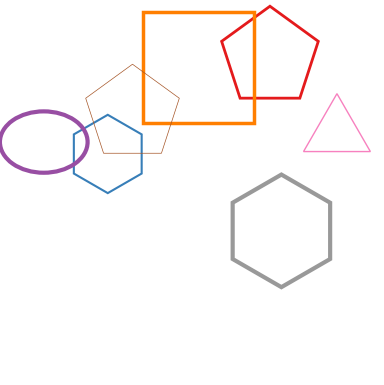[{"shape": "pentagon", "thickness": 2, "radius": 0.66, "center": [0.701, 0.852]}, {"shape": "hexagon", "thickness": 1.5, "radius": 0.51, "center": [0.28, 0.6]}, {"shape": "oval", "thickness": 3, "radius": 0.57, "center": [0.114, 0.631]}, {"shape": "square", "thickness": 2.5, "radius": 0.72, "center": [0.516, 0.825]}, {"shape": "pentagon", "thickness": 0.5, "radius": 0.64, "center": [0.344, 0.705]}, {"shape": "triangle", "thickness": 1, "radius": 0.5, "center": [0.875, 0.656]}, {"shape": "hexagon", "thickness": 3, "radius": 0.73, "center": [0.731, 0.4]}]